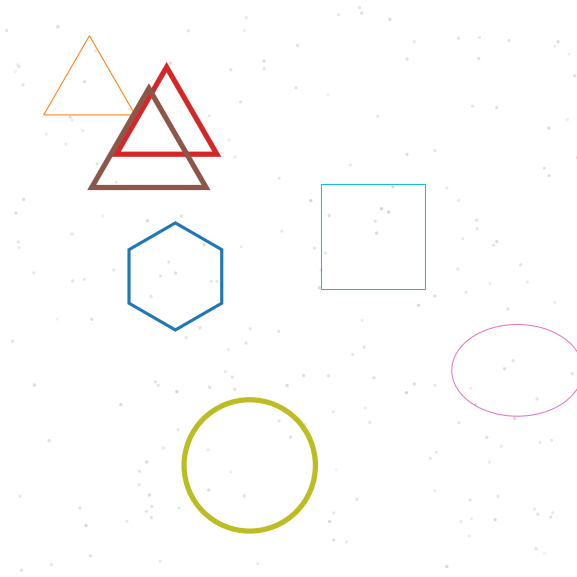[{"shape": "hexagon", "thickness": 1.5, "radius": 0.46, "center": [0.304, 0.52]}, {"shape": "triangle", "thickness": 0.5, "radius": 0.46, "center": [0.155, 0.846]}, {"shape": "triangle", "thickness": 2.5, "radius": 0.5, "center": [0.288, 0.782]}, {"shape": "triangle", "thickness": 2.5, "radius": 0.57, "center": [0.258, 0.732]}, {"shape": "oval", "thickness": 0.5, "radius": 0.57, "center": [0.896, 0.358]}, {"shape": "circle", "thickness": 2.5, "radius": 0.57, "center": [0.432, 0.193]}, {"shape": "square", "thickness": 0.5, "radius": 0.45, "center": [0.646, 0.59]}]